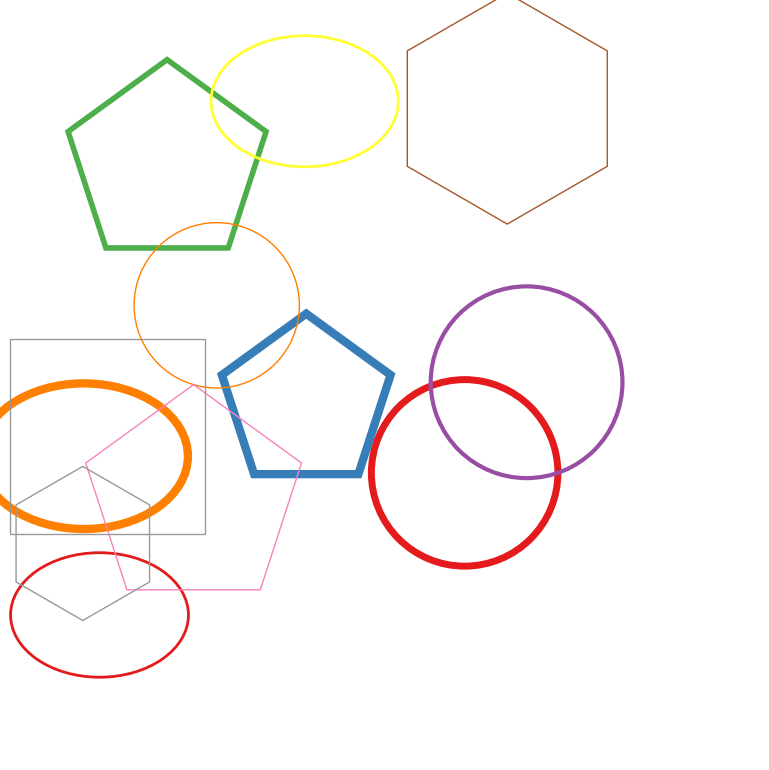[{"shape": "circle", "thickness": 2.5, "radius": 0.61, "center": [0.603, 0.386]}, {"shape": "oval", "thickness": 1, "radius": 0.58, "center": [0.129, 0.201]}, {"shape": "pentagon", "thickness": 3, "radius": 0.58, "center": [0.398, 0.477]}, {"shape": "pentagon", "thickness": 2, "radius": 0.68, "center": [0.217, 0.787]}, {"shape": "circle", "thickness": 1.5, "radius": 0.62, "center": [0.684, 0.504]}, {"shape": "circle", "thickness": 0.5, "radius": 0.54, "center": [0.281, 0.603]}, {"shape": "oval", "thickness": 3, "radius": 0.68, "center": [0.109, 0.408]}, {"shape": "oval", "thickness": 1, "radius": 0.61, "center": [0.396, 0.868]}, {"shape": "hexagon", "thickness": 0.5, "radius": 0.75, "center": [0.659, 0.859]}, {"shape": "pentagon", "thickness": 0.5, "radius": 0.74, "center": [0.251, 0.353]}, {"shape": "hexagon", "thickness": 0.5, "radius": 0.5, "center": [0.108, 0.294]}, {"shape": "square", "thickness": 0.5, "radius": 0.63, "center": [0.14, 0.434]}]